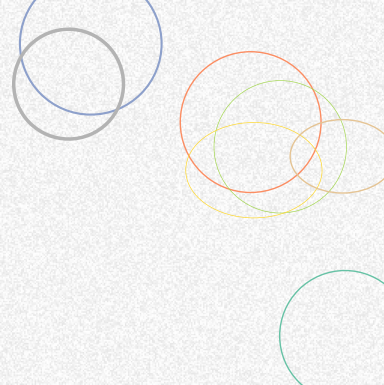[{"shape": "circle", "thickness": 1, "radius": 0.85, "center": [0.896, 0.128]}, {"shape": "circle", "thickness": 1, "radius": 0.91, "center": [0.651, 0.683]}, {"shape": "circle", "thickness": 1.5, "radius": 0.92, "center": [0.236, 0.886]}, {"shape": "circle", "thickness": 0.5, "radius": 0.86, "center": [0.728, 0.619]}, {"shape": "oval", "thickness": 0.5, "radius": 0.89, "center": [0.659, 0.558]}, {"shape": "oval", "thickness": 1, "radius": 0.68, "center": [0.89, 0.594]}, {"shape": "circle", "thickness": 2.5, "radius": 0.71, "center": [0.178, 0.781]}]